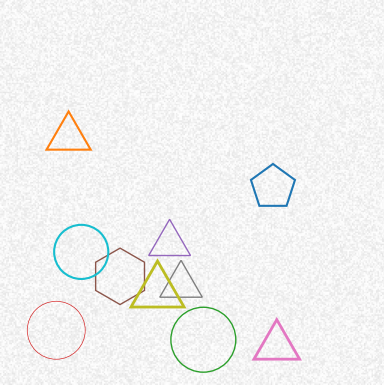[{"shape": "pentagon", "thickness": 1.5, "radius": 0.3, "center": [0.709, 0.514]}, {"shape": "triangle", "thickness": 1.5, "radius": 0.33, "center": [0.178, 0.644]}, {"shape": "circle", "thickness": 1, "radius": 0.42, "center": [0.528, 0.118]}, {"shape": "circle", "thickness": 0.5, "radius": 0.38, "center": [0.146, 0.142]}, {"shape": "triangle", "thickness": 1, "radius": 0.31, "center": [0.441, 0.368]}, {"shape": "hexagon", "thickness": 1, "radius": 0.37, "center": [0.312, 0.282]}, {"shape": "triangle", "thickness": 2, "radius": 0.34, "center": [0.719, 0.101]}, {"shape": "triangle", "thickness": 1, "radius": 0.32, "center": [0.47, 0.26]}, {"shape": "triangle", "thickness": 2, "radius": 0.4, "center": [0.409, 0.242]}, {"shape": "circle", "thickness": 1.5, "radius": 0.35, "center": [0.211, 0.346]}]